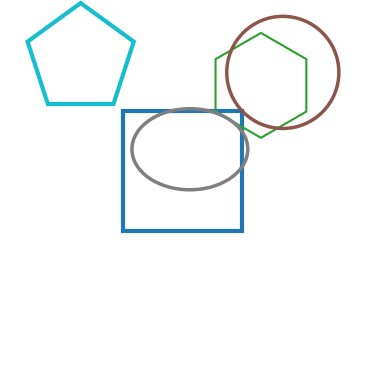[{"shape": "square", "thickness": 3, "radius": 0.78, "center": [0.474, 0.556]}, {"shape": "hexagon", "thickness": 1.5, "radius": 0.68, "center": [0.678, 0.778]}, {"shape": "circle", "thickness": 2.5, "radius": 0.73, "center": [0.735, 0.812]}, {"shape": "oval", "thickness": 2.5, "radius": 0.75, "center": [0.493, 0.612]}, {"shape": "pentagon", "thickness": 3, "radius": 0.72, "center": [0.21, 0.847]}]